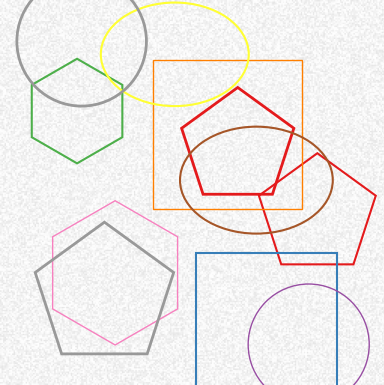[{"shape": "pentagon", "thickness": 1.5, "radius": 0.8, "center": [0.824, 0.442]}, {"shape": "pentagon", "thickness": 2, "radius": 0.77, "center": [0.617, 0.619]}, {"shape": "square", "thickness": 1.5, "radius": 0.92, "center": [0.692, 0.159]}, {"shape": "hexagon", "thickness": 1.5, "radius": 0.68, "center": [0.2, 0.712]}, {"shape": "circle", "thickness": 1, "radius": 0.79, "center": [0.802, 0.105]}, {"shape": "square", "thickness": 1, "radius": 0.96, "center": [0.591, 0.65]}, {"shape": "oval", "thickness": 1.5, "radius": 0.96, "center": [0.454, 0.859]}, {"shape": "oval", "thickness": 1.5, "radius": 0.99, "center": [0.666, 0.532]}, {"shape": "hexagon", "thickness": 1, "radius": 0.94, "center": [0.299, 0.291]}, {"shape": "circle", "thickness": 2, "radius": 0.84, "center": [0.212, 0.893]}, {"shape": "pentagon", "thickness": 2, "radius": 0.95, "center": [0.271, 0.234]}]